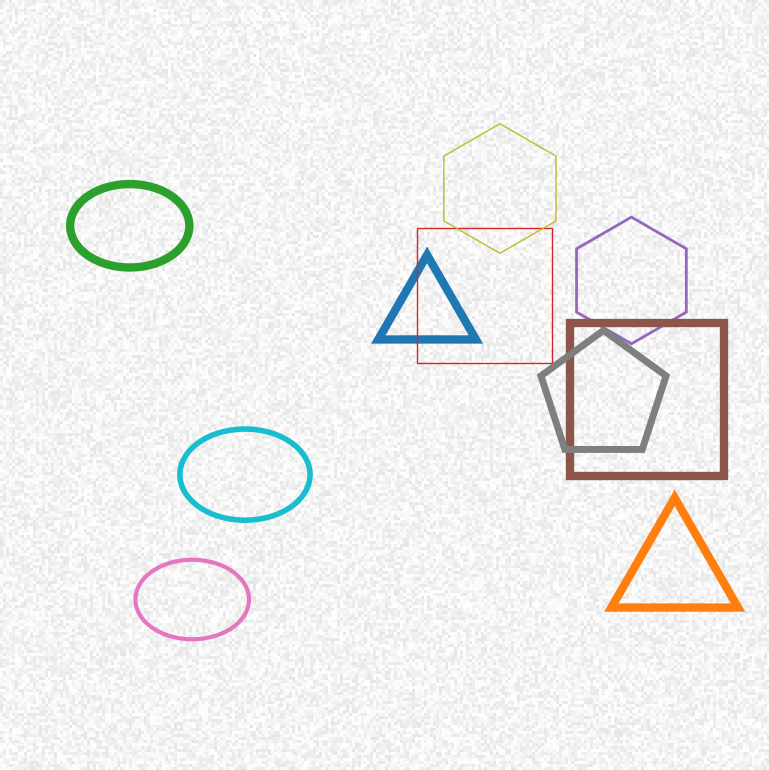[{"shape": "triangle", "thickness": 3, "radius": 0.37, "center": [0.555, 0.596]}, {"shape": "triangle", "thickness": 3, "radius": 0.48, "center": [0.876, 0.258]}, {"shape": "oval", "thickness": 3, "radius": 0.39, "center": [0.169, 0.707]}, {"shape": "square", "thickness": 0.5, "radius": 0.44, "center": [0.629, 0.617]}, {"shape": "hexagon", "thickness": 1, "radius": 0.41, "center": [0.82, 0.636]}, {"shape": "square", "thickness": 3, "radius": 0.5, "center": [0.841, 0.481]}, {"shape": "oval", "thickness": 1.5, "radius": 0.37, "center": [0.25, 0.221]}, {"shape": "pentagon", "thickness": 2.5, "radius": 0.43, "center": [0.784, 0.485]}, {"shape": "hexagon", "thickness": 0.5, "radius": 0.42, "center": [0.649, 0.755]}, {"shape": "oval", "thickness": 2, "radius": 0.42, "center": [0.318, 0.384]}]